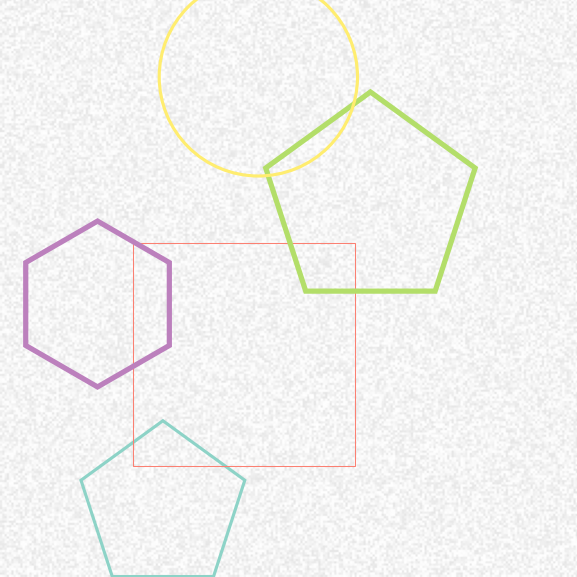[{"shape": "pentagon", "thickness": 1.5, "radius": 0.75, "center": [0.282, 0.121]}, {"shape": "square", "thickness": 0.5, "radius": 0.96, "center": [0.422, 0.385]}, {"shape": "pentagon", "thickness": 2.5, "radius": 0.95, "center": [0.641, 0.649]}, {"shape": "hexagon", "thickness": 2.5, "radius": 0.72, "center": [0.169, 0.473]}, {"shape": "circle", "thickness": 1.5, "radius": 0.86, "center": [0.447, 0.866]}]